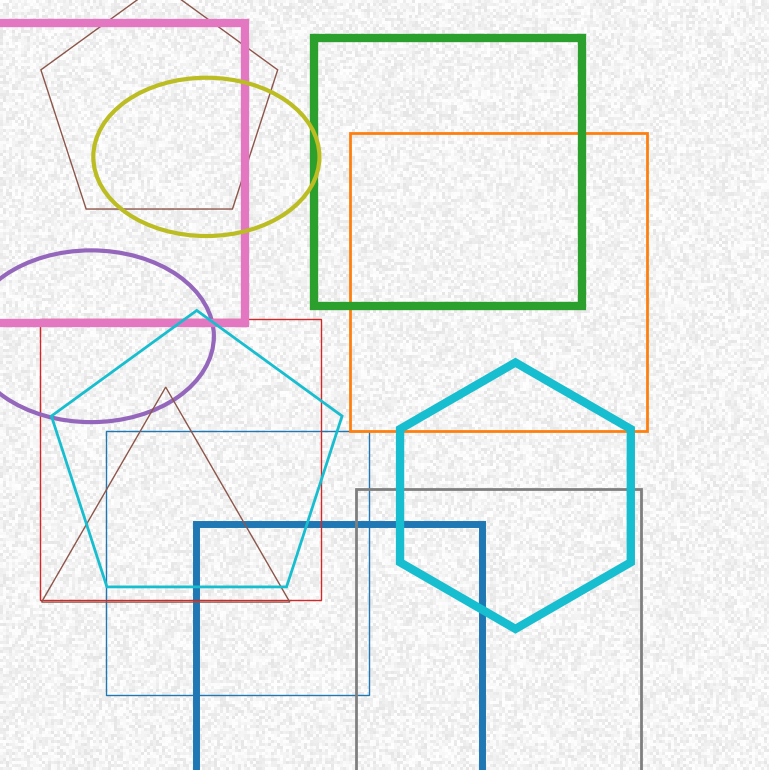[{"shape": "square", "thickness": 0.5, "radius": 0.86, "center": [0.308, 0.268]}, {"shape": "square", "thickness": 2.5, "radius": 0.93, "center": [0.44, 0.133]}, {"shape": "square", "thickness": 1, "radius": 0.97, "center": [0.647, 0.634]}, {"shape": "square", "thickness": 3, "radius": 0.87, "center": [0.582, 0.777]}, {"shape": "square", "thickness": 0.5, "radius": 0.91, "center": [0.234, 0.404]}, {"shape": "oval", "thickness": 1.5, "radius": 0.8, "center": [0.118, 0.563]}, {"shape": "triangle", "thickness": 0.5, "radius": 0.93, "center": [0.215, 0.311]}, {"shape": "pentagon", "thickness": 0.5, "radius": 0.81, "center": [0.207, 0.859]}, {"shape": "square", "thickness": 3, "radius": 0.98, "center": [0.124, 0.775]}, {"shape": "square", "thickness": 1, "radius": 0.93, "center": [0.648, 0.18]}, {"shape": "oval", "thickness": 1.5, "radius": 0.73, "center": [0.268, 0.796]}, {"shape": "hexagon", "thickness": 3, "radius": 0.87, "center": [0.669, 0.356]}, {"shape": "pentagon", "thickness": 1, "radius": 0.99, "center": [0.256, 0.398]}]